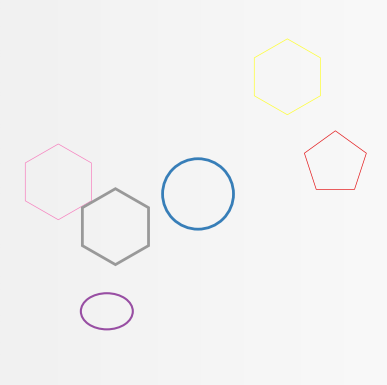[{"shape": "pentagon", "thickness": 0.5, "radius": 0.42, "center": [0.865, 0.576]}, {"shape": "circle", "thickness": 2, "radius": 0.46, "center": [0.511, 0.496]}, {"shape": "oval", "thickness": 1.5, "radius": 0.34, "center": [0.276, 0.191]}, {"shape": "hexagon", "thickness": 0.5, "radius": 0.49, "center": [0.742, 0.801]}, {"shape": "hexagon", "thickness": 0.5, "radius": 0.49, "center": [0.15, 0.528]}, {"shape": "hexagon", "thickness": 2, "radius": 0.49, "center": [0.298, 0.411]}]